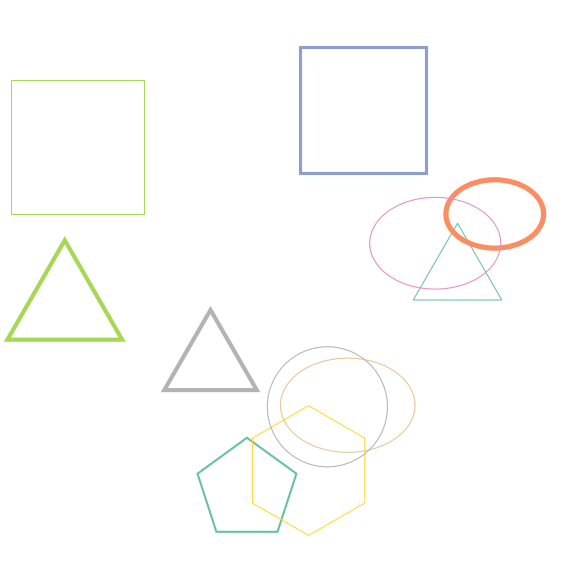[{"shape": "pentagon", "thickness": 1, "radius": 0.45, "center": [0.428, 0.151]}, {"shape": "triangle", "thickness": 0.5, "radius": 0.44, "center": [0.792, 0.524]}, {"shape": "oval", "thickness": 2.5, "radius": 0.42, "center": [0.857, 0.629]}, {"shape": "square", "thickness": 1.5, "radius": 0.54, "center": [0.628, 0.808]}, {"shape": "oval", "thickness": 0.5, "radius": 0.57, "center": [0.754, 0.578]}, {"shape": "triangle", "thickness": 2, "radius": 0.57, "center": [0.112, 0.468]}, {"shape": "square", "thickness": 0.5, "radius": 0.58, "center": [0.134, 0.745]}, {"shape": "hexagon", "thickness": 0.5, "radius": 0.56, "center": [0.534, 0.184]}, {"shape": "oval", "thickness": 0.5, "radius": 0.58, "center": [0.602, 0.297]}, {"shape": "triangle", "thickness": 2, "radius": 0.46, "center": [0.365, 0.37]}, {"shape": "circle", "thickness": 0.5, "radius": 0.52, "center": [0.567, 0.295]}]